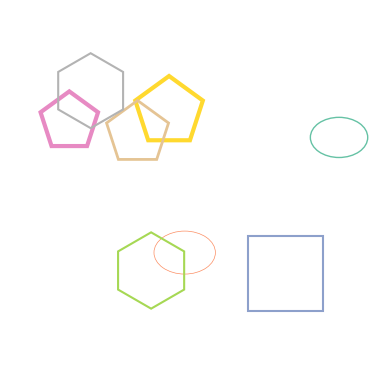[{"shape": "oval", "thickness": 1, "radius": 0.37, "center": [0.881, 0.643]}, {"shape": "oval", "thickness": 0.5, "radius": 0.4, "center": [0.48, 0.344]}, {"shape": "square", "thickness": 1.5, "radius": 0.49, "center": [0.741, 0.29]}, {"shape": "pentagon", "thickness": 3, "radius": 0.39, "center": [0.18, 0.684]}, {"shape": "hexagon", "thickness": 1.5, "radius": 0.5, "center": [0.393, 0.297]}, {"shape": "pentagon", "thickness": 3, "radius": 0.46, "center": [0.439, 0.71]}, {"shape": "pentagon", "thickness": 2, "radius": 0.42, "center": [0.357, 0.654]}, {"shape": "hexagon", "thickness": 1.5, "radius": 0.49, "center": [0.235, 0.764]}]